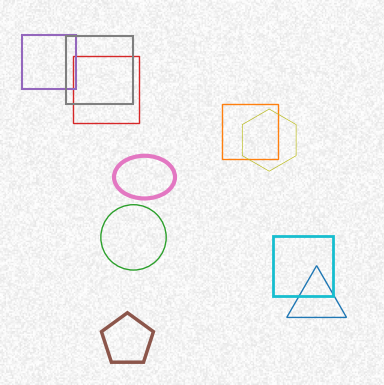[{"shape": "triangle", "thickness": 1, "radius": 0.45, "center": [0.822, 0.22]}, {"shape": "square", "thickness": 1, "radius": 0.36, "center": [0.649, 0.658]}, {"shape": "circle", "thickness": 1, "radius": 0.42, "center": [0.347, 0.383]}, {"shape": "square", "thickness": 1, "radius": 0.43, "center": [0.276, 0.767]}, {"shape": "square", "thickness": 1.5, "radius": 0.35, "center": [0.127, 0.839]}, {"shape": "pentagon", "thickness": 2.5, "radius": 0.35, "center": [0.331, 0.117]}, {"shape": "oval", "thickness": 3, "radius": 0.4, "center": [0.375, 0.54]}, {"shape": "square", "thickness": 1.5, "radius": 0.44, "center": [0.258, 0.817]}, {"shape": "hexagon", "thickness": 0.5, "radius": 0.4, "center": [0.699, 0.636]}, {"shape": "square", "thickness": 2, "radius": 0.39, "center": [0.787, 0.31]}]